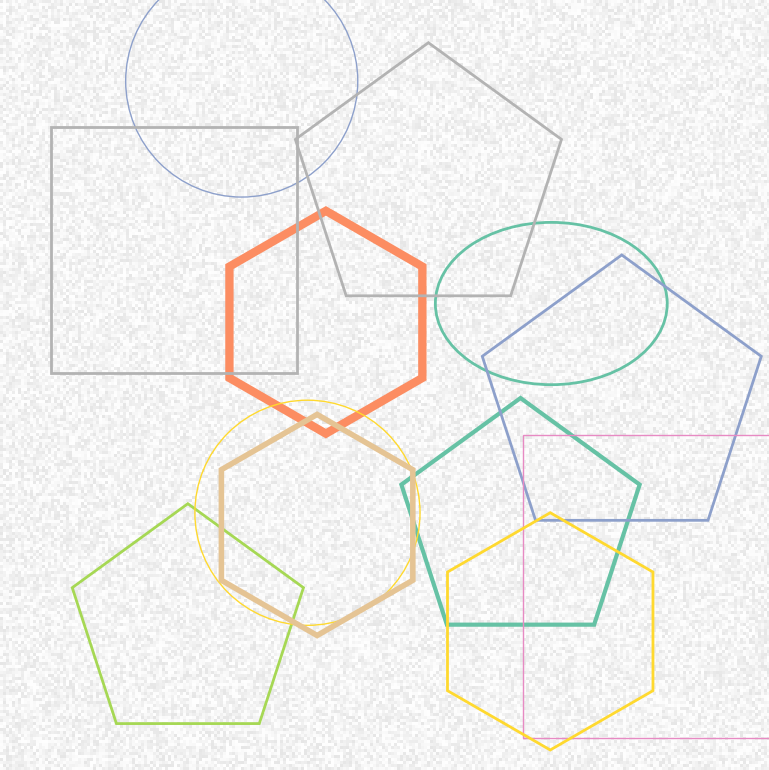[{"shape": "oval", "thickness": 1, "radius": 0.75, "center": [0.716, 0.606]}, {"shape": "pentagon", "thickness": 1.5, "radius": 0.81, "center": [0.676, 0.32]}, {"shape": "hexagon", "thickness": 3, "radius": 0.72, "center": [0.423, 0.582]}, {"shape": "pentagon", "thickness": 1, "radius": 0.95, "center": [0.807, 0.478]}, {"shape": "circle", "thickness": 0.5, "radius": 0.75, "center": [0.314, 0.895]}, {"shape": "square", "thickness": 0.5, "radius": 0.99, "center": [0.877, 0.238]}, {"shape": "pentagon", "thickness": 1, "radius": 0.79, "center": [0.244, 0.188]}, {"shape": "hexagon", "thickness": 1, "radius": 0.77, "center": [0.715, 0.18]}, {"shape": "circle", "thickness": 0.5, "radius": 0.73, "center": [0.399, 0.334]}, {"shape": "hexagon", "thickness": 2, "radius": 0.72, "center": [0.412, 0.318]}, {"shape": "square", "thickness": 1, "radius": 0.8, "center": [0.227, 0.675]}, {"shape": "pentagon", "thickness": 1, "radius": 0.91, "center": [0.556, 0.763]}]